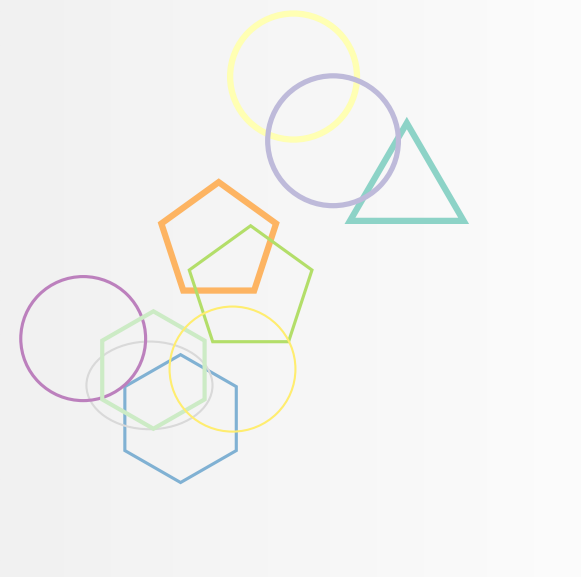[{"shape": "triangle", "thickness": 3, "radius": 0.56, "center": [0.7, 0.673]}, {"shape": "circle", "thickness": 3, "radius": 0.55, "center": [0.505, 0.867]}, {"shape": "circle", "thickness": 2.5, "radius": 0.56, "center": [0.573, 0.755]}, {"shape": "hexagon", "thickness": 1.5, "radius": 0.55, "center": [0.311, 0.274]}, {"shape": "pentagon", "thickness": 3, "radius": 0.52, "center": [0.376, 0.58]}, {"shape": "pentagon", "thickness": 1.5, "radius": 0.55, "center": [0.431, 0.497]}, {"shape": "oval", "thickness": 1, "radius": 0.54, "center": [0.257, 0.332]}, {"shape": "circle", "thickness": 1.5, "radius": 0.54, "center": [0.143, 0.413]}, {"shape": "hexagon", "thickness": 2, "radius": 0.51, "center": [0.264, 0.358]}, {"shape": "circle", "thickness": 1, "radius": 0.54, "center": [0.4, 0.36]}]